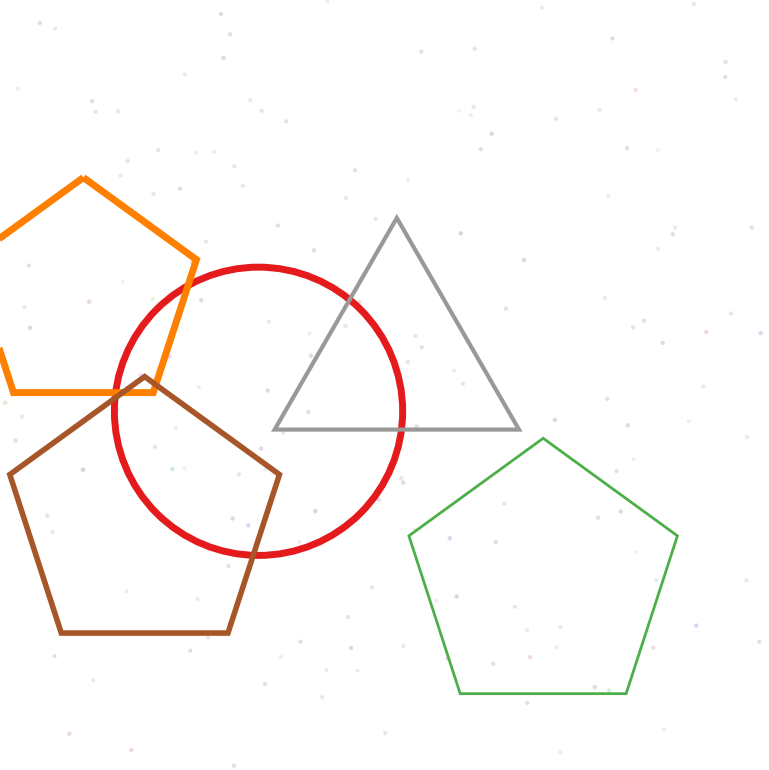[{"shape": "circle", "thickness": 2.5, "radius": 0.94, "center": [0.336, 0.466]}, {"shape": "pentagon", "thickness": 1, "radius": 0.92, "center": [0.705, 0.247]}, {"shape": "pentagon", "thickness": 2.5, "radius": 0.77, "center": [0.108, 0.615]}, {"shape": "pentagon", "thickness": 2, "radius": 0.92, "center": [0.188, 0.327]}, {"shape": "triangle", "thickness": 1.5, "radius": 0.92, "center": [0.515, 0.534]}]